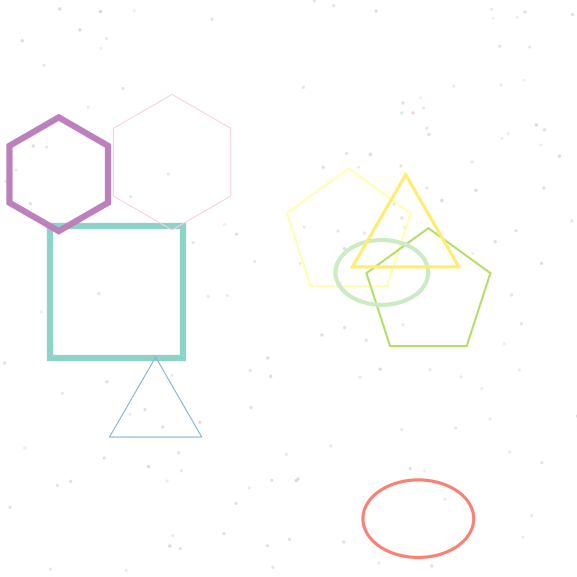[{"shape": "square", "thickness": 3, "radius": 0.57, "center": [0.202, 0.494]}, {"shape": "pentagon", "thickness": 1, "radius": 0.56, "center": [0.604, 0.595]}, {"shape": "oval", "thickness": 1.5, "radius": 0.48, "center": [0.724, 0.101]}, {"shape": "triangle", "thickness": 0.5, "radius": 0.46, "center": [0.27, 0.288]}, {"shape": "pentagon", "thickness": 1, "radius": 0.56, "center": [0.742, 0.491]}, {"shape": "hexagon", "thickness": 0.5, "radius": 0.59, "center": [0.298, 0.718]}, {"shape": "hexagon", "thickness": 3, "radius": 0.49, "center": [0.102, 0.697]}, {"shape": "oval", "thickness": 2, "radius": 0.4, "center": [0.661, 0.527]}, {"shape": "triangle", "thickness": 1.5, "radius": 0.53, "center": [0.702, 0.59]}]